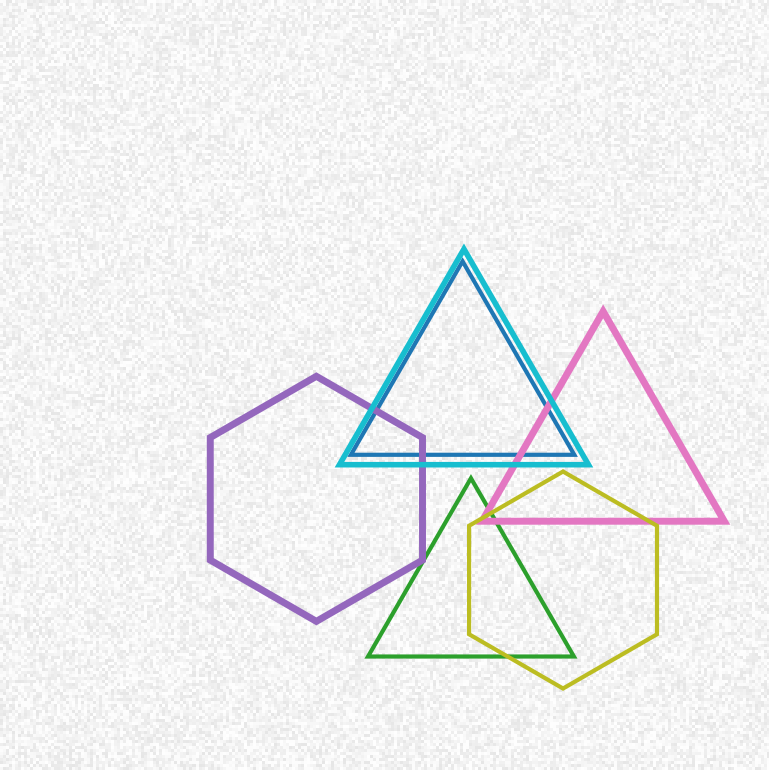[{"shape": "triangle", "thickness": 1.5, "radius": 0.84, "center": [0.601, 0.493]}, {"shape": "triangle", "thickness": 1.5, "radius": 0.77, "center": [0.612, 0.225]}, {"shape": "hexagon", "thickness": 2.5, "radius": 0.8, "center": [0.411, 0.352]}, {"shape": "triangle", "thickness": 2.5, "radius": 0.91, "center": [0.783, 0.414]}, {"shape": "hexagon", "thickness": 1.5, "radius": 0.7, "center": [0.731, 0.247]}, {"shape": "triangle", "thickness": 2, "radius": 0.93, "center": [0.603, 0.49]}]